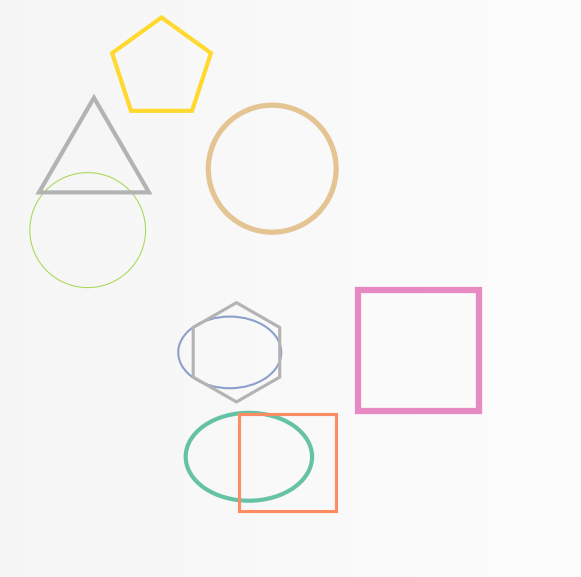[{"shape": "oval", "thickness": 2, "radius": 0.54, "center": [0.428, 0.208]}, {"shape": "square", "thickness": 1.5, "radius": 0.42, "center": [0.494, 0.198]}, {"shape": "oval", "thickness": 1, "radius": 0.44, "center": [0.395, 0.389]}, {"shape": "square", "thickness": 3, "radius": 0.52, "center": [0.72, 0.393]}, {"shape": "circle", "thickness": 0.5, "radius": 0.5, "center": [0.151, 0.601]}, {"shape": "pentagon", "thickness": 2, "radius": 0.45, "center": [0.278, 0.88]}, {"shape": "circle", "thickness": 2.5, "radius": 0.55, "center": [0.468, 0.707]}, {"shape": "triangle", "thickness": 2, "radius": 0.55, "center": [0.162, 0.721]}, {"shape": "hexagon", "thickness": 1.5, "radius": 0.43, "center": [0.407, 0.389]}]